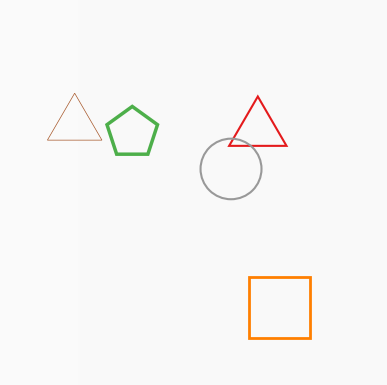[{"shape": "triangle", "thickness": 1.5, "radius": 0.43, "center": [0.665, 0.664]}, {"shape": "pentagon", "thickness": 2.5, "radius": 0.34, "center": [0.341, 0.655]}, {"shape": "square", "thickness": 2, "radius": 0.39, "center": [0.721, 0.201]}, {"shape": "triangle", "thickness": 0.5, "radius": 0.41, "center": [0.193, 0.677]}, {"shape": "circle", "thickness": 1.5, "radius": 0.39, "center": [0.596, 0.561]}]